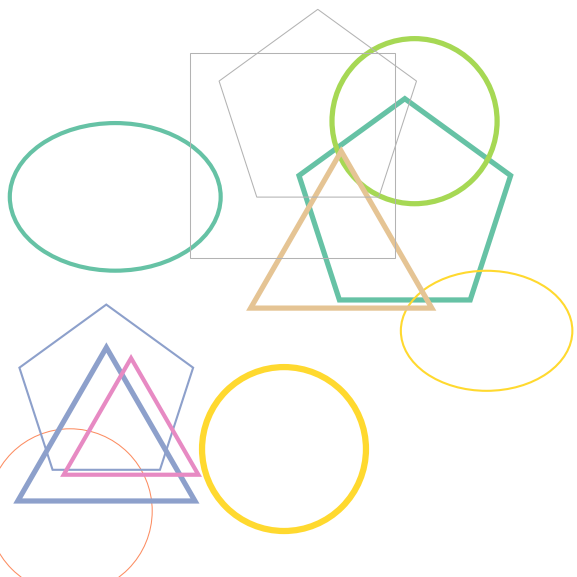[{"shape": "pentagon", "thickness": 2.5, "radius": 0.96, "center": [0.701, 0.636]}, {"shape": "oval", "thickness": 2, "radius": 0.91, "center": [0.2, 0.658]}, {"shape": "circle", "thickness": 0.5, "radius": 0.71, "center": [0.121, 0.114]}, {"shape": "pentagon", "thickness": 1, "radius": 0.79, "center": [0.184, 0.314]}, {"shape": "triangle", "thickness": 2.5, "radius": 0.89, "center": [0.184, 0.22]}, {"shape": "triangle", "thickness": 2, "radius": 0.67, "center": [0.227, 0.244]}, {"shape": "circle", "thickness": 2.5, "radius": 0.71, "center": [0.718, 0.789]}, {"shape": "oval", "thickness": 1, "radius": 0.74, "center": [0.843, 0.426]}, {"shape": "circle", "thickness": 3, "radius": 0.71, "center": [0.492, 0.222]}, {"shape": "triangle", "thickness": 2.5, "radius": 0.91, "center": [0.591, 0.556]}, {"shape": "pentagon", "thickness": 0.5, "radius": 0.9, "center": [0.55, 0.803]}, {"shape": "square", "thickness": 0.5, "radius": 0.89, "center": [0.506, 0.73]}]